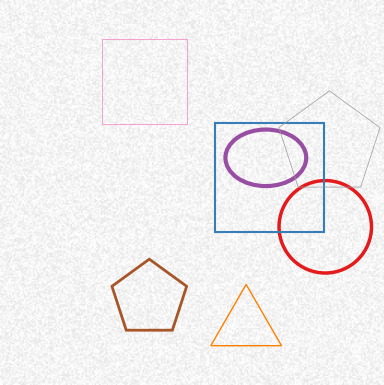[{"shape": "circle", "thickness": 2.5, "radius": 0.6, "center": [0.845, 0.411]}, {"shape": "square", "thickness": 1.5, "radius": 0.71, "center": [0.701, 0.54]}, {"shape": "oval", "thickness": 3, "radius": 0.52, "center": [0.69, 0.59]}, {"shape": "triangle", "thickness": 1, "radius": 0.53, "center": [0.639, 0.155]}, {"shape": "pentagon", "thickness": 2, "radius": 0.51, "center": [0.388, 0.225]}, {"shape": "square", "thickness": 0.5, "radius": 0.56, "center": [0.375, 0.789]}, {"shape": "pentagon", "thickness": 0.5, "radius": 0.69, "center": [0.856, 0.626]}]